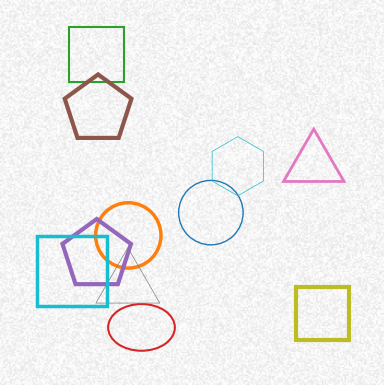[{"shape": "circle", "thickness": 1, "radius": 0.42, "center": [0.548, 0.448]}, {"shape": "circle", "thickness": 2.5, "radius": 0.42, "center": [0.333, 0.389]}, {"shape": "square", "thickness": 1.5, "radius": 0.36, "center": [0.25, 0.858]}, {"shape": "oval", "thickness": 1.5, "radius": 0.43, "center": [0.368, 0.15]}, {"shape": "pentagon", "thickness": 3, "radius": 0.47, "center": [0.251, 0.338]}, {"shape": "pentagon", "thickness": 3, "radius": 0.46, "center": [0.255, 0.716]}, {"shape": "triangle", "thickness": 2, "radius": 0.45, "center": [0.815, 0.574]}, {"shape": "triangle", "thickness": 0.5, "radius": 0.48, "center": [0.332, 0.261]}, {"shape": "square", "thickness": 3, "radius": 0.34, "center": [0.838, 0.187]}, {"shape": "square", "thickness": 2.5, "radius": 0.46, "center": [0.187, 0.296]}, {"shape": "hexagon", "thickness": 0.5, "radius": 0.38, "center": [0.618, 0.568]}]